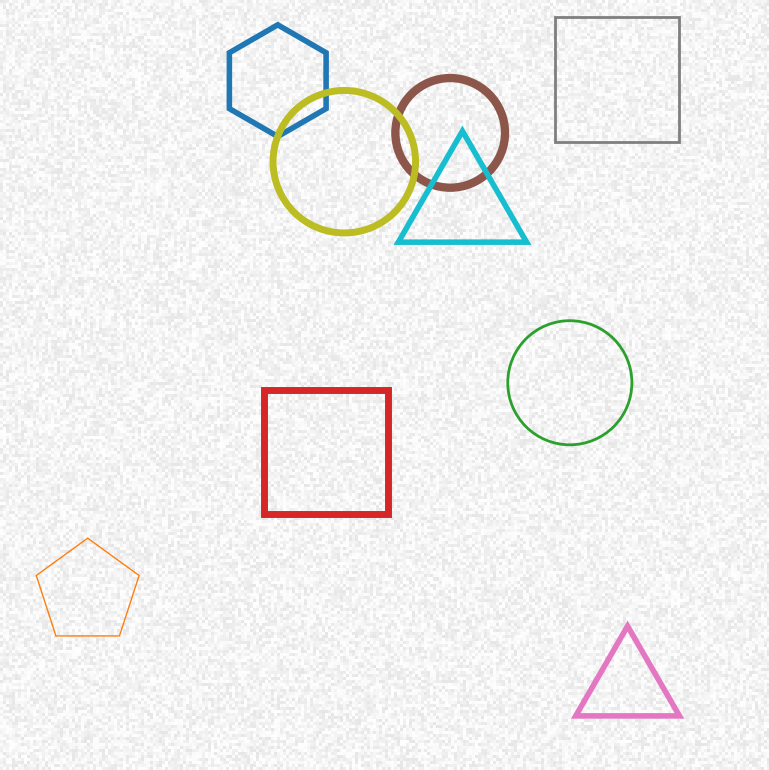[{"shape": "hexagon", "thickness": 2, "radius": 0.36, "center": [0.361, 0.895]}, {"shape": "pentagon", "thickness": 0.5, "radius": 0.35, "center": [0.114, 0.231]}, {"shape": "circle", "thickness": 1, "radius": 0.4, "center": [0.74, 0.503]}, {"shape": "square", "thickness": 2.5, "radius": 0.4, "center": [0.424, 0.412]}, {"shape": "circle", "thickness": 3, "radius": 0.36, "center": [0.585, 0.827]}, {"shape": "triangle", "thickness": 2, "radius": 0.39, "center": [0.815, 0.109]}, {"shape": "square", "thickness": 1, "radius": 0.4, "center": [0.801, 0.897]}, {"shape": "circle", "thickness": 2.5, "radius": 0.46, "center": [0.447, 0.79]}, {"shape": "triangle", "thickness": 2, "radius": 0.48, "center": [0.601, 0.734]}]